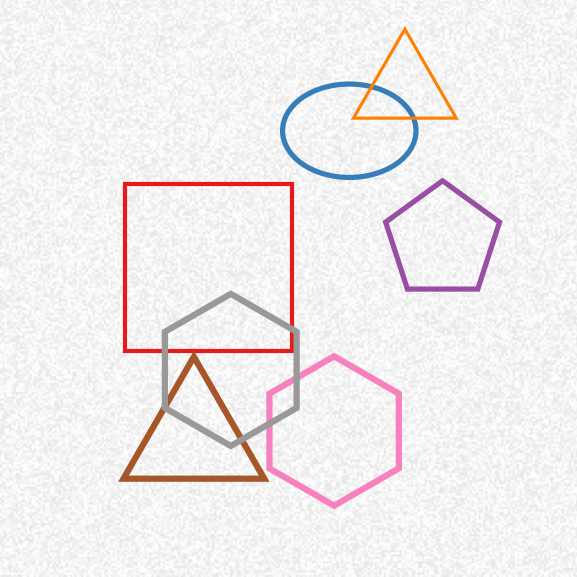[{"shape": "square", "thickness": 2, "radius": 0.73, "center": [0.361, 0.536]}, {"shape": "oval", "thickness": 2.5, "radius": 0.58, "center": [0.605, 0.773]}, {"shape": "pentagon", "thickness": 2.5, "radius": 0.52, "center": [0.766, 0.582]}, {"shape": "triangle", "thickness": 1.5, "radius": 0.51, "center": [0.701, 0.846]}, {"shape": "triangle", "thickness": 3, "radius": 0.7, "center": [0.336, 0.241]}, {"shape": "hexagon", "thickness": 3, "radius": 0.65, "center": [0.579, 0.253]}, {"shape": "hexagon", "thickness": 3, "radius": 0.66, "center": [0.4, 0.359]}]